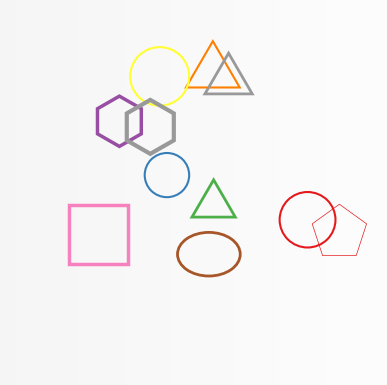[{"shape": "pentagon", "thickness": 0.5, "radius": 0.37, "center": [0.876, 0.396]}, {"shape": "circle", "thickness": 1.5, "radius": 0.36, "center": [0.794, 0.429]}, {"shape": "circle", "thickness": 1.5, "radius": 0.29, "center": [0.431, 0.545]}, {"shape": "triangle", "thickness": 2, "radius": 0.32, "center": [0.551, 0.468]}, {"shape": "hexagon", "thickness": 2.5, "radius": 0.33, "center": [0.308, 0.685]}, {"shape": "triangle", "thickness": 1.5, "radius": 0.4, "center": [0.549, 0.813]}, {"shape": "circle", "thickness": 1.5, "radius": 0.38, "center": [0.412, 0.802]}, {"shape": "oval", "thickness": 2, "radius": 0.4, "center": [0.539, 0.34]}, {"shape": "square", "thickness": 2.5, "radius": 0.38, "center": [0.255, 0.39]}, {"shape": "hexagon", "thickness": 3, "radius": 0.35, "center": [0.388, 0.67]}, {"shape": "triangle", "thickness": 2, "radius": 0.35, "center": [0.59, 0.791]}]